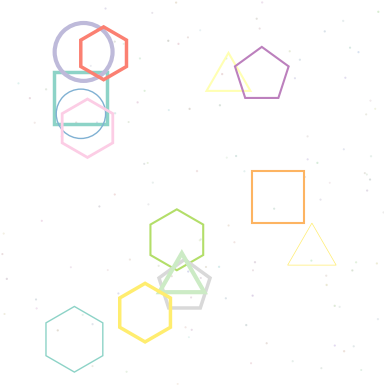[{"shape": "hexagon", "thickness": 1, "radius": 0.43, "center": [0.193, 0.119]}, {"shape": "square", "thickness": 2.5, "radius": 0.34, "center": [0.21, 0.745]}, {"shape": "triangle", "thickness": 1.5, "radius": 0.33, "center": [0.593, 0.797]}, {"shape": "circle", "thickness": 3, "radius": 0.38, "center": [0.217, 0.865]}, {"shape": "hexagon", "thickness": 2.5, "radius": 0.34, "center": [0.269, 0.862]}, {"shape": "circle", "thickness": 1, "radius": 0.32, "center": [0.21, 0.704]}, {"shape": "square", "thickness": 1.5, "radius": 0.34, "center": [0.723, 0.487]}, {"shape": "hexagon", "thickness": 1.5, "radius": 0.4, "center": [0.459, 0.377]}, {"shape": "hexagon", "thickness": 2, "radius": 0.38, "center": [0.227, 0.667]}, {"shape": "pentagon", "thickness": 2.5, "radius": 0.35, "center": [0.479, 0.256]}, {"shape": "pentagon", "thickness": 1.5, "radius": 0.37, "center": [0.68, 0.805]}, {"shape": "triangle", "thickness": 3, "radius": 0.34, "center": [0.472, 0.275]}, {"shape": "triangle", "thickness": 0.5, "radius": 0.36, "center": [0.81, 0.348]}, {"shape": "hexagon", "thickness": 2.5, "radius": 0.38, "center": [0.377, 0.188]}]